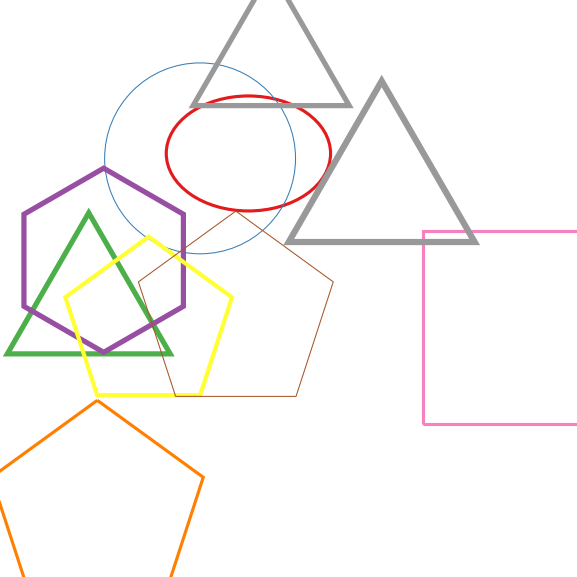[{"shape": "oval", "thickness": 1.5, "radius": 0.71, "center": [0.43, 0.733]}, {"shape": "circle", "thickness": 0.5, "radius": 0.83, "center": [0.346, 0.725]}, {"shape": "triangle", "thickness": 2.5, "radius": 0.81, "center": [0.154, 0.468]}, {"shape": "hexagon", "thickness": 2.5, "radius": 0.8, "center": [0.18, 0.548]}, {"shape": "pentagon", "thickness": 1.5, "radius": 0.96, "center": [0.168, 0.113]}, {"shape": "pentagon", "thickness": 2, "radius": 0.76, "center": [0.257, 0.438]}, {"shape": "pentagon", "thickness": 0.5, "radius": 0.89, "center": [0.408, 0.456]}, {"shape": "square", "thickness": 1.5, "radius": 0.84, "center": [0.899, 0.433]}, {"shape": "triangle", "thickness": 2.5, "radius": 0.78, "center": [0.47, 0.894]}, {"shape": "triangle", "thickness": 3, "radius": 0.93, "center": [0.661, 0.673]}]